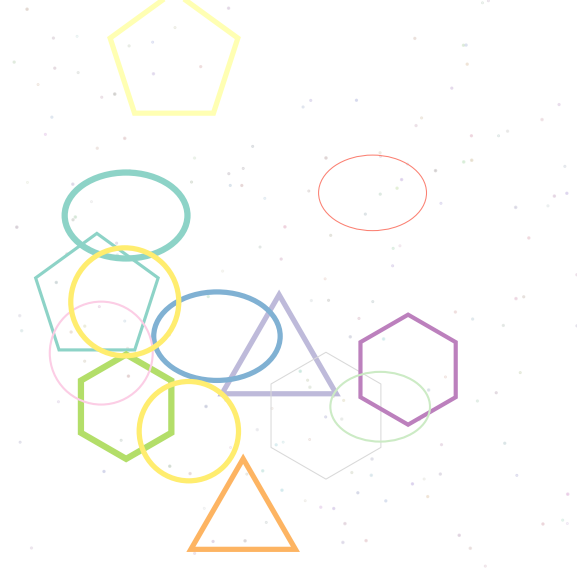[{"shape": "oval", "thickness": 3, "radius": 0.53, "center": [0.218, 0.626]}, {"shape": "pentagon", "thickness": 1.5, "radius": 0.56, "center": [0.168, 0.483]}, {"shape": "pentagon", "thickness": 2.5, "radius": 0.58, "center": [0.301, 0.897]}, {"shape": "triangle", "thickness": 2.5, "radius": 0.57, "center": [0.483, 0.374]}, {"shape": "oval", "thickness": 0.5, "radius": 0.47, "center": [0.645, 0.665]}, {"shape": "oval", "thickness": 2.5, "radius": 0.55, "center": [0.376, 0.417]}, {"shape": "triangle", "thickness": 2.5, "radius": 0.52, "center": [0.421, 0.1]}, {"shape": "hexagon", "thickness": 3, "radius": 0.45, "center": [0.218, 0.295]}, {"shape": "circle", "thickness": 1, "radius": 0.45, "center": [0.175, 0.388]}, {"shape": "hexagon", "thickness": 0.5, "radius": 0.55, "center": [0.564, 0.279]}, {"shape": "hexagon", "thickness": 2, "radius": 0.48, "center": [0.707, 0.359]}, {"shape": "oval", "thickness": 1, "radius": 0.43, "center": [0.658, 0.295]}, {"shape": "circle", "thickness": 2.5, "radius": 0.47, "center": [0.216, 0.476]}, {"shape": "circle", "thickness": 2.5, "radius": 0.43, "center": [0.327, 0.253]}]